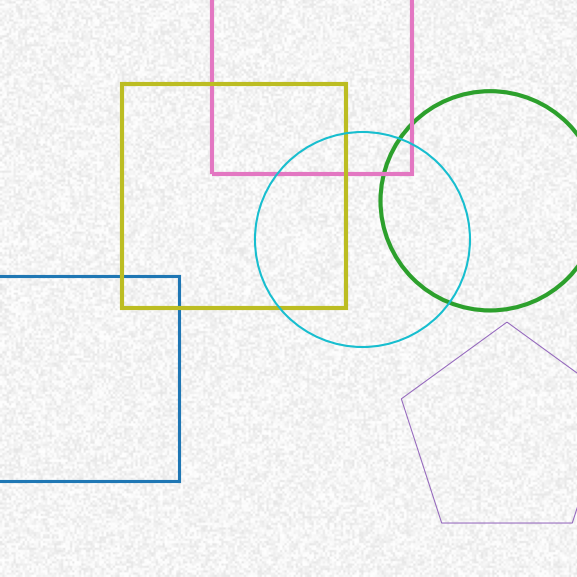[{"shape": "square", "thickness": 1.5, "radius": 0.89, "center": [0.133, 0.344]}, {"shape": "circle", "thickness": 2, "radius": 0.95, "center": [0.849, 0.651]}, {"shape": "pentagon", "thickness": 0.5, "radius": 0.96, "center": [0.878, 0.249]}, {"shape": "square", "thickness": 2, "radius": 0.87, "center": [0.54, 0.871]}, {"shape": "square", "thickness": 2, "radius": 0.97, "center": [0.406, 0.659]}, {"shape": "circle", "thickness": 1, "radius": 0.93, "center": [0.628, 0.584]}]